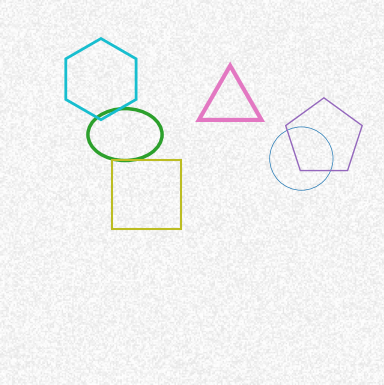[{"shape": "circle", "thickness": 0.5, "radius": 0.41, "center": [0.783, 0.588]}, {"shape": "oval", "thickness": 2.5, "radius": 0.48, "center": [0.325, 0.65]}, {"shape": "pentagon", "thickness": 1, "radius": 0.52, "center": [0.841, 0.641]}, {"shape": "triangle", "thickness": 3, "radius": 0.47, "center": [0.598, 0.735]}, {"shape": "square", "thickness": 1.5, "radius": 0.45, "center": [0.38, 0.495]}, {"shape": "hexagon", "thickness": 2, "radius": 0.53, "center": [0.262, 0.794]}]